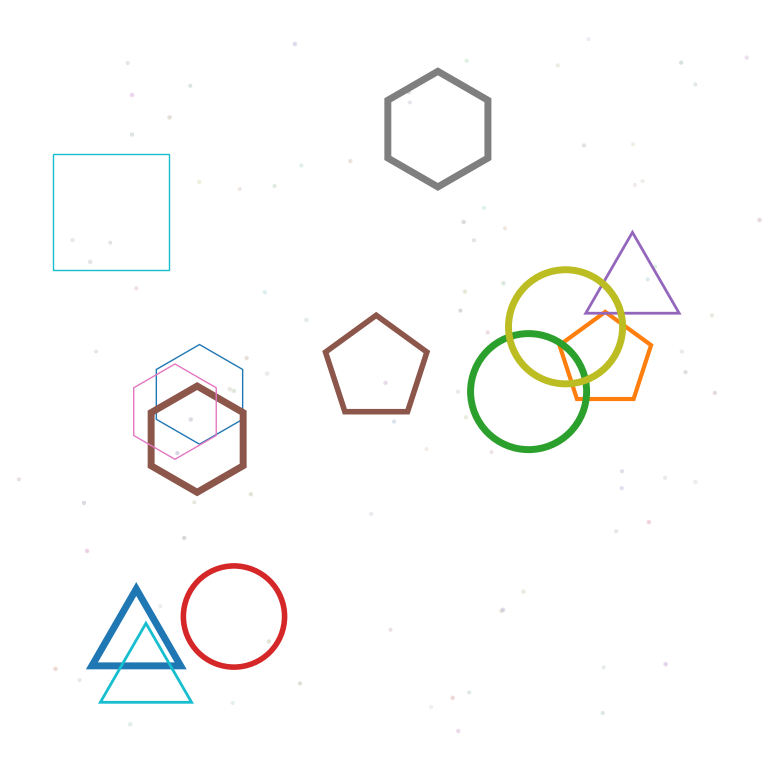[{"shape": "hexagon", "thickness": 0.5, "radius": 0.32, "center": [0.259, 0.488]}, {"shape": "triangle", "thickness": 2.5, "radius": 0.33, "center": [0.177, 0.169]}, {"shape": "pentagon", "thickness": 1.5, "radius": 0.31, "center": [0.786, 0.532]}, {"shape": "circle", "thickness": 2.5, "radius": 0.38, "center": [0.686, 0.491]}, {"shape": "circle", "thickness": 2, "radius": 0.33, "center": [0.304, 0.199]}, {"shape": "triangle", "thickness": 1, "radius": 0.35, "center": [0.821, 0.628]}, {"shape": "hexagon", "thickness": 2.5, "radius": 0.34, "center": [0.256, 0.43]}, {"shape": "pentagon", "thickness": 2, "radius": 0.35, "center": [0.489, 0.521]}, {"shape": "hexagon", "thickness": 0.5, "radius": 0.31, "center": [0.227, 0.465]}, {"shape": "hexagon", "thickness": 2.5, "radius": 0.38, "center": [0.569, 0.832]}, {"shape": "circle", "thickness": 2.5, "radius": 0.37, "center": [0.734, 0.576]}, {"shape": "square", "thickness": 0.5, "radius": 0.38, "center": [0.144, 0.725]}, {"shape": "triangle", "thickness": 1, "radius": 0.34, "center": [0.19, 0.122]}]